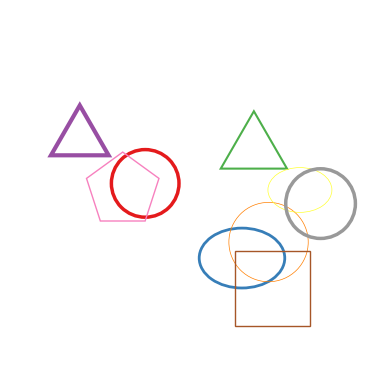[{"shape": "circle", "thickness": 2.5, "radius": 0.44, "center": [0.377, 0.524]}, {"shape": "oval", "thickness": 2, "radius": 0.56, "center": [0.629, 0.33]}, {"shape": "triangle", "thickness": 1.5, "radius": 0.5, "center": [0.659, 0.612]}, {"shape": "triangle", "thickness": 3, "radius": 0.43, "center": [0.207, 0.64]}, {"shape": "circle", "thickness": 0.5, "radius": 0.52, "center": [0.698, 0.371]}, {"shape": "oval", "thickness": 0.5, "radius": 0.42, "center": [0.779, 0.507]}, {"shape": "square", "thickness": 1, "radius": 0.49, "center": [0.708, 0.251]}, {"shape": "pentagon", "thickness": 1, "radius": 0.49, "center": [0.319, 0.506]}, {"shape": "circle", "thickness": 2.5, "radius": 0.45, "center": [0.833, 0.471]}]